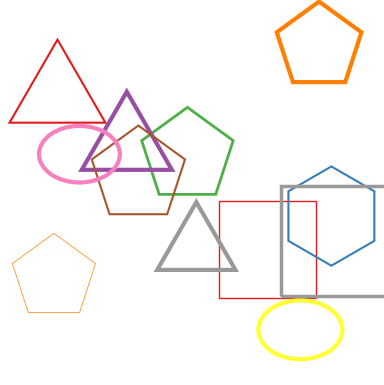[{"shape": "square", "thickness": 1, "radius": 0.63, "center": [0.696, 0.352]}, {"shape": "triangle", "thickness": 1.5, "radius": 0.72, "center": [0.149, 0.753]}, {"shape": "hexagon", "thickness": 1.5, "radius": 0.64, "center": [0.861, 0.439]}, {"shape": "pentagon", "thickness": 2, "radius": 0.62, "center": [0.487, 0.596]}, {"shape": "triangle", "thickness": 3, "radius": 0.68, "center": [0.329, 0.626]}, {"shape": "pentagon", "thickness": 3, "radius": 0.58, "center": [0.829, 0.88]}, {"shape": "pentagon", "thickness": 0.5, "radius": 0.57, "center": [0.14, 0.28]}, {"shape": "oval", "thickness": 3, "radius": 0.55, "center": [0.78, 0.143]}, {"shape": "pentagon", "thickness": 1.5, "radius": 0.64, "center": [0.359, 0.547]}, {"shape": "oval", "thickness": 3, "radius": 0.52, "center": [0.206, 0.599]}, {"shape": "triangle", "thickness": 3, "radius": 0.59, "center": [0.51, 0.358]}, {"shape": "square", "thickness": 2.5, "radius": 0.72, "center": [0.872, 0.374]}]